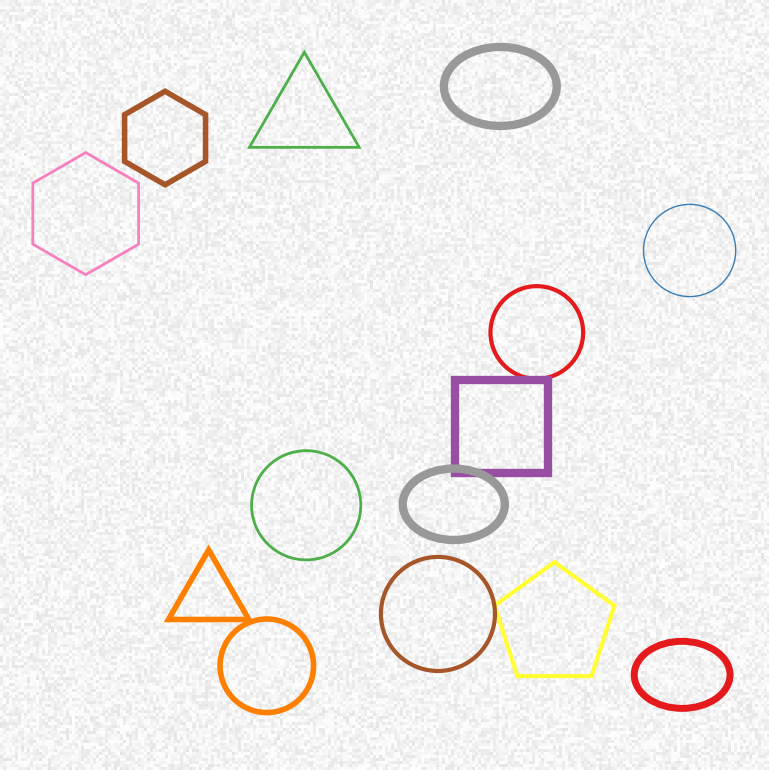[{"shape": "circle", "thickness": 1.5, "radius": 0.3, "center": [0.697, 0.568]}, {"shape": "oval", "thickness": 2.5, "radius": 0.31, "center": [0.886, 0.124]}, {"shape": "circle", "thickness": 0.5, "radius": 0.3, "center": [0.896, 0.675]}, {"shape": "triangle", "thickness": 1, "radius": 0.41, "center": [0.395, 0.85]}, {"shape": "circle", "thickness": 1, "radius": 0.35, "center": [0.398, 0.344]}, {"shape": "square", "thickness": 3, "radius": 0.3, "center": [0.652, 0.446]}, {"shape": "circle", "thickness": 2, "radius": 0.3, "center": [0.347, 0.135]}, {"shape": "triangle", "thickness": 2, "radius": 0.3, "center": [0.271, 0.226]}, {"shape": "pentagon", "thickness": 1.5, "radius": 0.41, "center": [0.72, 0.188]}, {"shape": "hexagon", "thickness": 2, "radius": 0.3, "center": [0.214, 0.821]}, {"shape": "circle", "thickness": 1.5, "radius": 0.37, "center": [0.569, 0.203]}, {"shape": "hexagon", "thickness": 1, "radius": 0.4, "center": [0.111, 0.723]}, {"shape": "oval", "thickness": 3, "radius": 0.33, "center": [0.589, 0.345]}, {"shape": "oval", "thickness": 3, "radius": 0.37, "center": [0.65, 0.888]}]